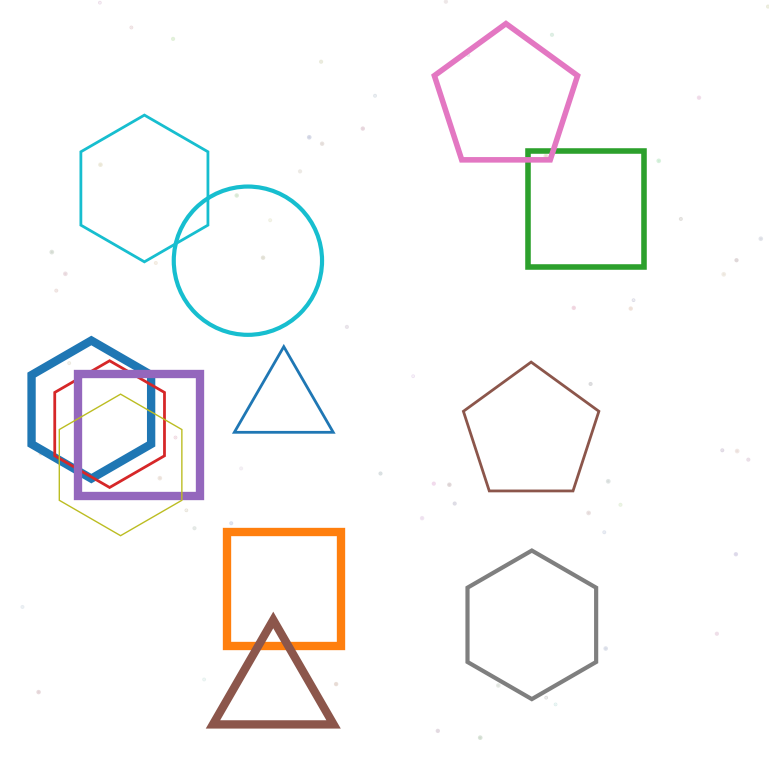[{"shape": "hexagon", "thickness": 3, "radius": 0.45, "center": [0.119, 0.468]}, {"shape": "triangle", "thickness": 1, "radius": 0.37, "center": [0.369, 0.476]}, {"shape": "square", "thickness": 3, "radius": 0.37, "center": [0.369, 0.235]}, {"shape": "square", "thickness": 2, "radius": 0.38, "center": [0.761, 0.729]}, {"shape": "hexagon", "thickness": 1, "radius": 0.41, "center": [0.142, 0.449]}, {"shape": "square", "thickness": 3, "radius": 0.4, "center": [0.181, 0.435]}, {"shape": "triangle", "thickness": 3, "radius": 0.45, "center": [0.355, 0.104]}, {"shape": "pentagon", "thickness": 1, "radius": 0.46, "center": [0.69, 0.437]}, {"shape": "pentagon", "thickness": 2, "radius": 0.49, "center": [0.657, 0.872]}, {"shape": "hexagon", "thickness": 1.5, "radius": 0.48, "center": [0.691, 0.189]}, {"shape": "hexagon", "thickness": 0.5, "radius": 0.46, "center": [0.157, 0.396]}, {"shape": "hexagon", "thickness": 1, "radius": 0.48, "center": [0.188, 0.755]}, {"shape": "circle", "thickness": 1.5, "radius": 0.48, "center": [0.322, 0.661]}]